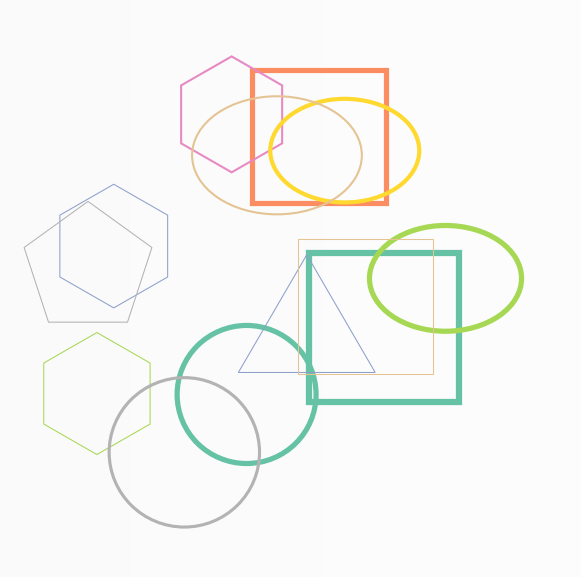[{"shape": "square", "thickness": 3, "radius": 0.65, "center": [0.661, 0.432]}, {"shape": "circle", "thickness": 2.5, "radius": 0.6, "center": [0.424, 0.316]}, {"shape": "square", "thickness": 2.5, "radius": 0.58, "center": [0.549, 0.763]}, {"shape": "hexagon", "thickness": 0.5, "radius": 0.54, "center": [0.196, 0.573]}, {"shape": "triangle", "thickness": 0.5, "radius": 0.68, "center": [0.528, 0.422]}, {"shape": "hexagon", "thickness": 1, "radius": 0.5, "center": [0.399, 0.801]}, {"shape": "hexagon", "thickness": 0.5, "radius": 0.53, "center": [0.167, 0.318]}, {"shape": "oval", "thickness": 2.5, "radius": 0.65, "center": [0.766, 0.517]}, {"shape": "oval", "thickness": 2, "radius": 0.64, "center": [0.593, 0.738]}, {"shape": "oval", "thickness": 1, "radius": 0.73, "center": [0.477, 0.73]}, {"shape": "square", "thickness": 0.5, "radius": 0.58, "center": [0.629, 0.469]}, {"shape": "pentagon", "thickness": 0.5, "radius": 0.58, "center": [0.151, 0.535]}, {"shape": "circle", "thickness": 1.5, "radius": 0.65, "center": [0.317, 0.216]}]